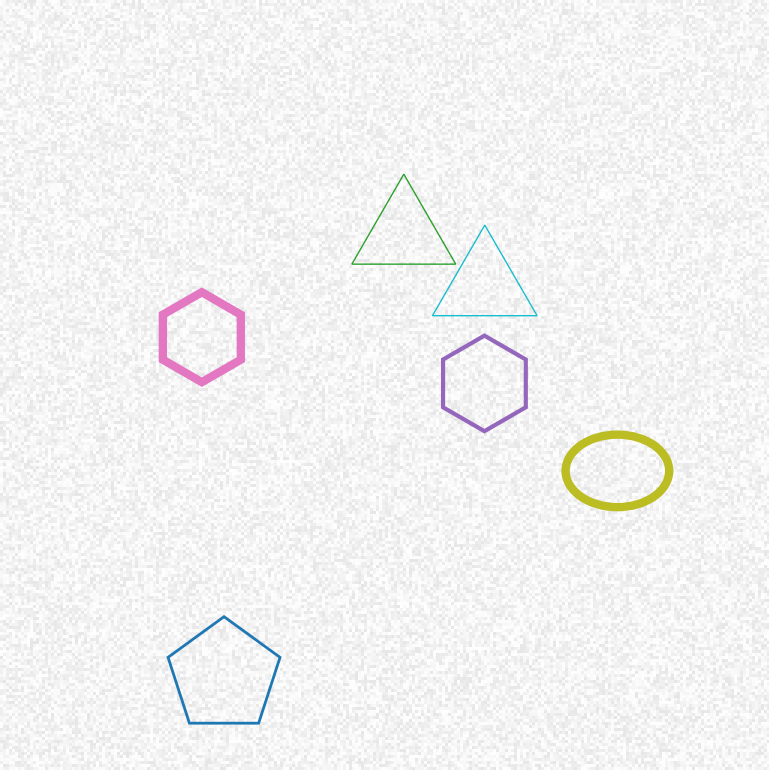[{"shape": "pentagon", "thickness": 1, "radius": 0.38, "center": [0.291, 0.123]}, {"shape": "triangle", "thickness": 0.5, "radius": 0.39, "center": [0.524, 0.696]}, {"shape": "hexagon", "thickness": 1.5, "radius": 0.31, "center": [0.629, 0.502]}, {"shape": "hexagon", "thickness": 3, "radius": 0.29, "center": [0.262, 0.562]}, {"shape": "oval", "thickness": 3, "radius": 0.34, "center": [0.802, 0.388]}, {"shape": "triangle", "thickness": 0.5, "radius": 0.39, "center": [0.63, 0.629]}]